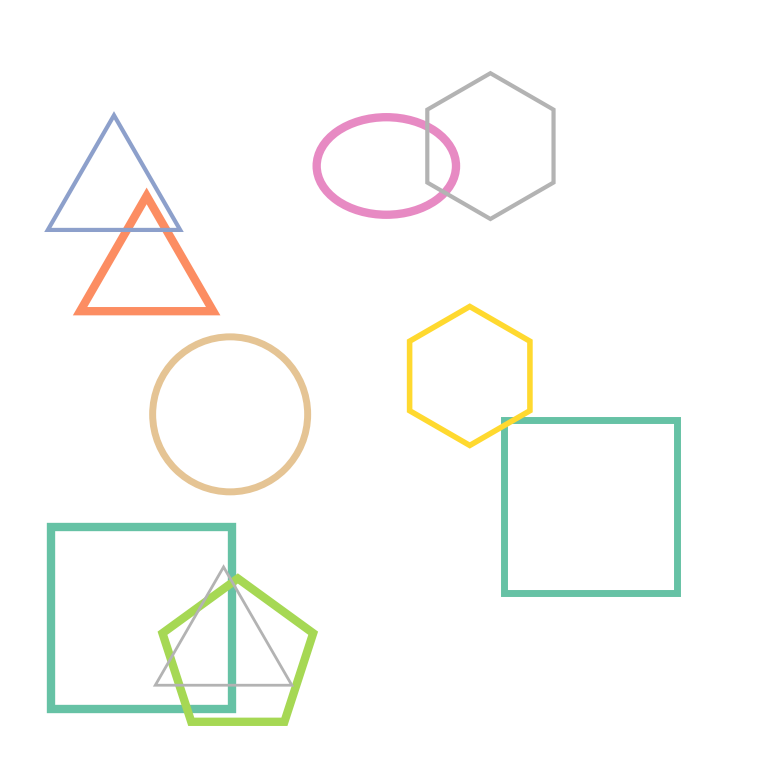[{"shape": "square", "thickness": 3, "radius": 0.59, "center": [0.184, 0.197]}, {"shape": "square", "thickness": 2.5, "radius": 0.56, "center": [0.767, 0.342]}, {"shape": "triangle", "thickness": 3, "radius": 0.5, "center": [0.19, 0.646]}, {"shape": "triangle", "thickness": 1.5, "radius": 0.5, "center": [0.148, 0.751]}, {"shape": "oval", "thickness": 3, "radius": 0.45, "center": [0.502, 0.784]}, {"shape": "pentagon", "thickness": 3, "radius": 0.51, "center": [0.309, 0.146]}, {"shape": "hexagon", "thickness": 2, "radius": 0.45, "center": [0.61, 0.512]}, {"shape": "circle", "thickness": 2.5, "radius": 0.5, "center": [0.299, 0.462]}, {"shape": "triangle", "thickness": 1, "radius": 0.51, "center": [0.29, 0.161]}, {"shape": "hexagon", "thickness": 1.5, "radius": 0.47, "center": [0.637, 0.81]}]